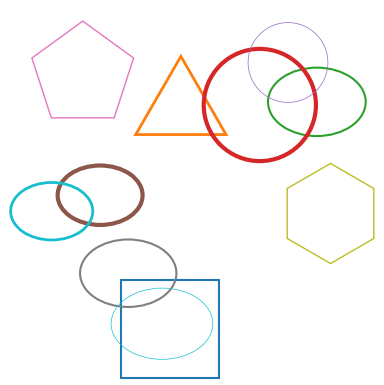[{"shape": "square", "thickness": 1.5, "radius": 0.64, "center": [0.441, 0.146]}, {"shape": "triangle", "thickness": 2, "radius": 0.68, "center": [0.47, 0.718]}, {"shape": "oval", "thickness": 1.5, "radius": 0.63, "center": [0.823, 0.735]}, {"shape": "circle", "thickness": 3, "radius": 0.73, "center": [0.675, 0.727]}, {"shape": "circle", "thickness": 0.5, "radius": 0.52, "center": [0.748, 0.838]}, {"shape": "oval", "thickness": 3, "radius": 0.55, "center": [0.26, 0.493]}, {"shape": "pentagon", "thickness": 1, "radius": 0.69, "center": [0.215, 0.806]}, {"shape": "oval", "thickness": 1.5, "radius": 0.63, "center": [0.333, 0.29]}, {"shape": "hexagon", "thickness": 1, "radius": 0.65, "center": [0.858, 0.445]}, {"shape": "oval", "thickness": 0.5, "radius": 0.66, "center": [0.421, 0.159]}, {"shape": "oval", "thickness": 2, "radius": 0.53, "center": [0.134, 0.451]}]